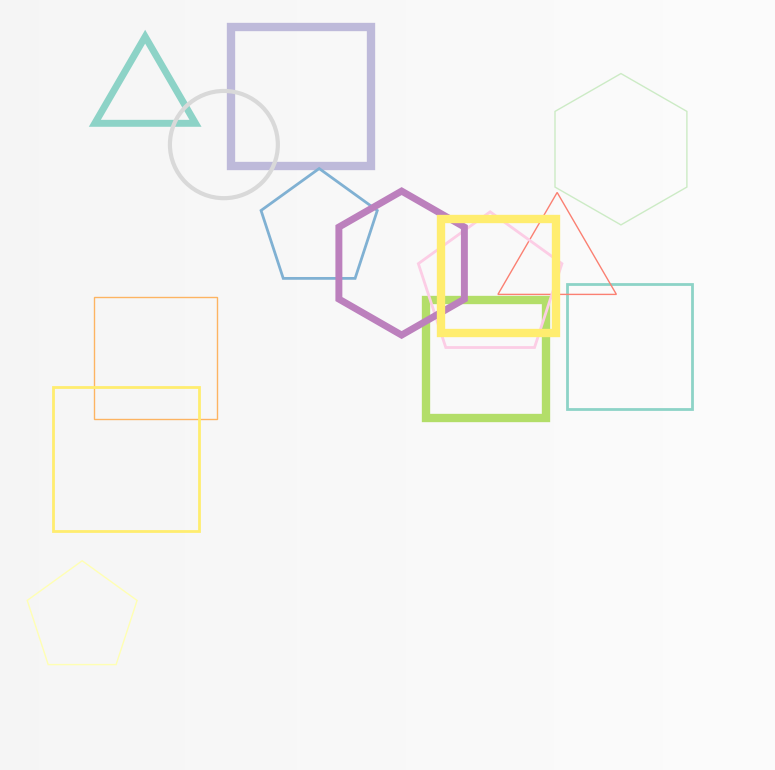[{"shape": "triangle", "thickness": 2.5, "radius": 0.37, "center": [0.187, 0.877]}, {"shape": "square", "thickness": 1, "radius": 0.41, "center": [0.812, 0.55]}, {"shape": "pentagon", "thickness": 0.5, "radius": 0.37, "center": [0.106, 0.197]}, {"shape": "square", "thickness": 3, "radius": 0.45, "center": [0.388, 0.875]}, {"shape": "triangle", "thickness": 0.5, "radius": 0.44, "center": [0.719, 0.662]}, {"shape": "pentagon", "thickness": 1, "radius": 0.39, "center": [0.412, 0.702]}, {"shape": "square", "thickness": 0.5, "radius": 0.4, "center": [0.201, 0.535]}, {"shape": "square", "thickness": 3, "radius": 0.39, "center": [0.627, 0.534]}, {"shape": "pentagon", "thickness": 1, "radius": 0.49, "center": [0.632, 0.627]}, {"shape": "circle", "thickness": 1.5, "radius": 0.35, "center": [0.289, 0.812]}, {"shape": "hexagon", "thickness": 2.5, "radius": 0.47, "center": [0.518, 0.658]}, {"shape": "hexagon", "thickness": 0.5, "radius": 0.49, "center": [0.801, 0.806]}, {"shape": "square", "thickness": 1, "radius": 0.47, "center": [0.162, 0.404]}, {"shape": "square", "thickness": 3, "radius": 0.37, "center": [0.643, 0.642]}]